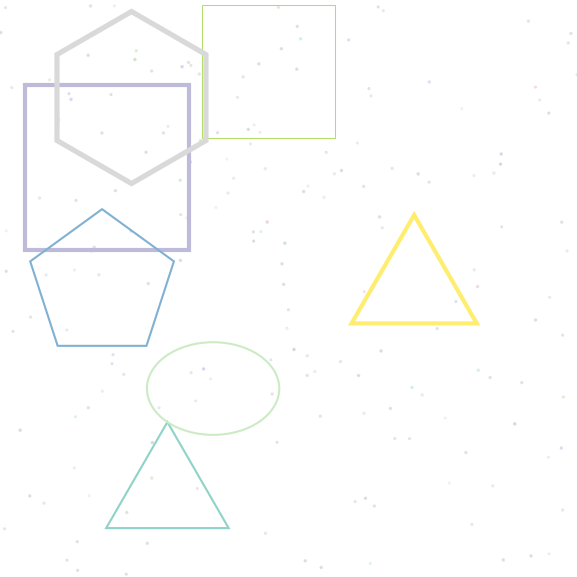[{"shape": "triangle", "thickness": 1, "radius": 0.61, "center": [0.29, 0.146]}, {"shape": "square", "thickness": 2, "radius": 0.71, "center": [0.185, 0.709]}, {"shape": "pentagon", "thickness": 1, "radius": 0.65, "center": [0.177, 0.506]}, {"shape": "square", "thickness": 0.5, "radius": 0.58, "center": [0.464, 0.875]}, {"shape": "hexagon", "thickness": 2.5, "radius": 0.74, "center": [0.228, 0.83]}, {"shape": "oval", "thickness": 1, "radius": 0.57, "center": [0.369, 0.326]}, {"shape": "triangle", "thickness": 2, "radius": 0.63, "center": [0.717, 0.502]}]